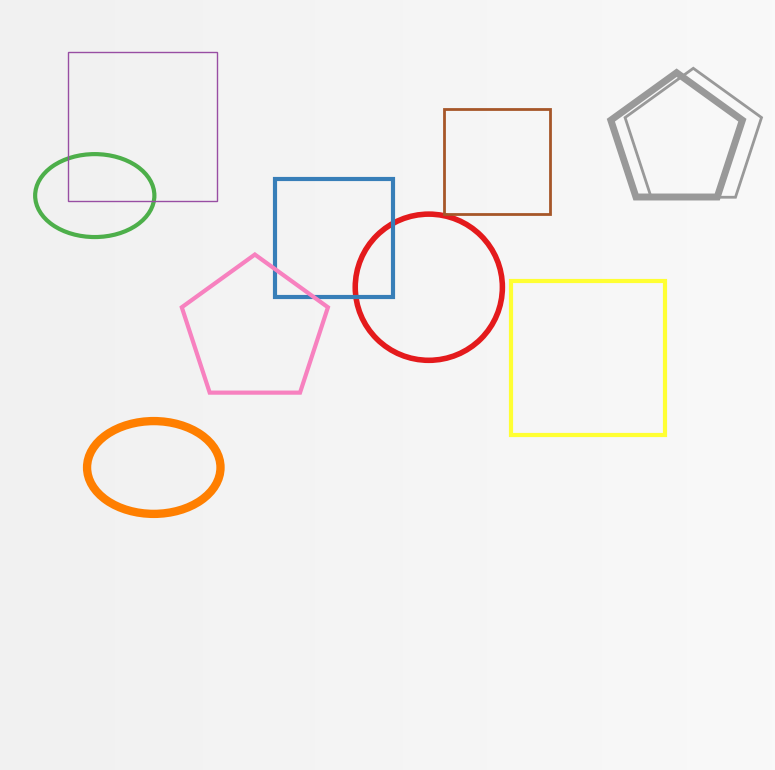[{"shape": "circle", "thickness": 2, "radius": 0.47, "center": [0.553, 0.627]}, {"shape": "square", "thickness": 1.5, "radius": 0.38, "center": [0.43, 0.691]}, {"shape": "oval", "thickness": 1.5, "radius": 0.38, "center": [0.122, 0.746]}, {"shape": "square", "thickness": 0.5, "radius": 0.48, "center": [0.184, 0.836]}, {"shape": "oval", "thickness": 3, "radius": 0.43, "center": [0.198, 0.393]}, {"shape": "square", "thickness": 1.5, "radius": 0.5, "center": [0.759, 0.535]}, {"shape": "square", "thickness": 1, "radius": 0.34, "center": [0.641, 0.791]}, {"shape": "pentagon", "thickness": 1.5, "radius": 0.5, "center": [0.329, 0.57]}, {"shape": "pentagon", "thickness": 1, "radius": 0.46, "center": [0.895, 0.819]}, {"shape": "pentagon", "thickness": 2.5, "radius": 0.45, "center": [0.873, 0.816]}]